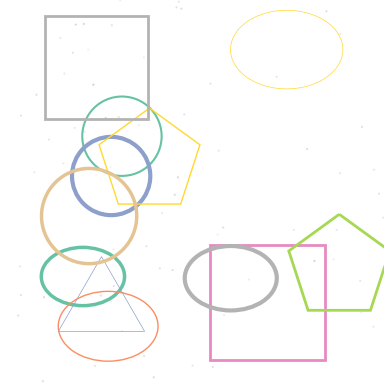[{"shape": "circle", "thickness": 1.5, "radius": 0.52, "center": [0.317, 0.646]}, {"shape": "oval", "thickness": 2.5, "radius": 0.54, "center": [0.215, 0.282]}, {"shape": "oval", "thickness": 1, "radius": 0.65, "center": [0.281, 0.153]}, {"shape": "triangle", "thickness": 0.5, "radius": 0.65, "center": [0.264, 0.204]}, {"shape": "circle", "thickness": 3, "radius": 0.51, "center": [0.289, 0.543]}, {"shape": "square", "thickness": 2, "radius": 0.75, "center": [0.696, 0.215]}, {"shape": "pentagon", "thickness": 2, "radius": 0.69, "center": [0.881, 0.306]}, {"shape": "pentagon", "thickness": 1, "radius": 0.69, "center": [0.388, 0.581]}, {"shape": "oval", "thickness": 0.5, "radius": 0.73, "center": [0.745, 0.871]}, {"shape": "circle", "thickness": 2.5, "radius": 0.62, "center": [0.231, 0.439]}, {"shape": "oval", "thickness": 3, "radius": 0.6, "center": [0.599, 0.277]}, {"shape": "square", "thickness": 2, "radius": 0.67, "center": [0.25, 0.825]}]